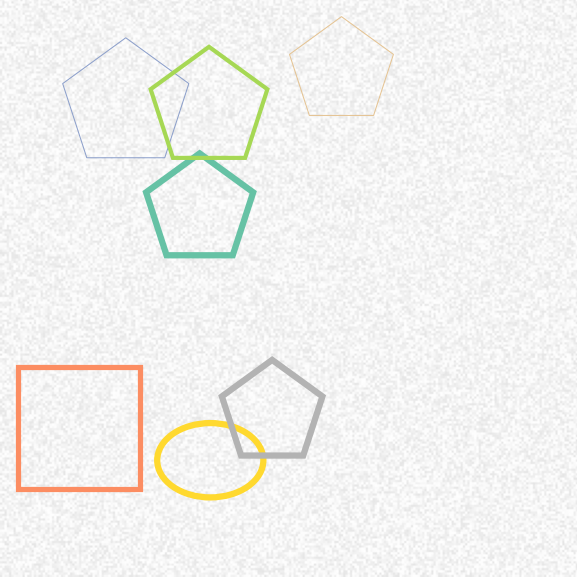[{"shape": "pentagon", "thickness": 3, "radius": 0.49, "center": [0.346, 0.636]}, {"shape": "square", "thickness": 2.5, "radius": 0.53, "center": [0.137, 0.258]}, {"shape": "pentagon", "thickness": 0.5, "radius": 0.57, "center": [0.218, 0.819]}, {"shape": "pentagon", "thickness": 2, "radius": 0.53, "center": [0.362, 0.812]}, {"shape": "oval", "thickness": 3, "radius": 0.46, "center": [0.364, 0.202]}, {"shape": "pentagon", "thickness": 0.5, "radius": 0.47, "center": [0.591, 0.876]}, {"shape": "pentagon", "thickness": 3, "radius": 0.46, "center": [0.471, 0.284]}]